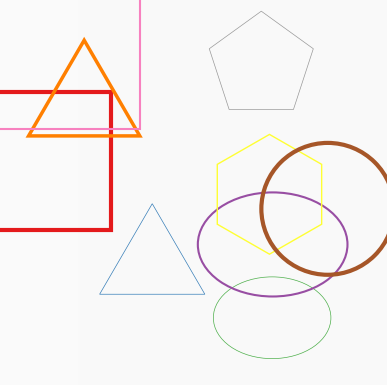[{"shape": "square", "thickness": 3, "radius": 0.9, "center": [0.106, 0.582]}, {"shape": "triangle", "thickness": 0.5, "radius": 0.78, "center": [0.393, 0.314]}, {"shape": "oval", "thickness": 0.5, "radius": 0.76, "center": [0.702, 0.175]}, {"shape": "oval", "thickness": 1.5, "radius": 0.97, "center": [0.704, 0.365]}, {"shape": "triangle", "thickness": 2.5, "radius": 0.83, "center": [0.217, 0.73]}, {"shape": "hexagon", "thickness": 1, "radius": 0.78, "center": [0.695, 0.495]}, {"shape": "circle", "thickness": 3, "radius": 0.86, "center": [0.846, 0.458]}, {"shape": "square", "thickness": 1.5, "radius": 0.97, "center": [0.167, 0.859]}, {"shape": "pentagon", "thickness": 0.5, "radius": 0.71, "center": [0.674, 0.83]}]